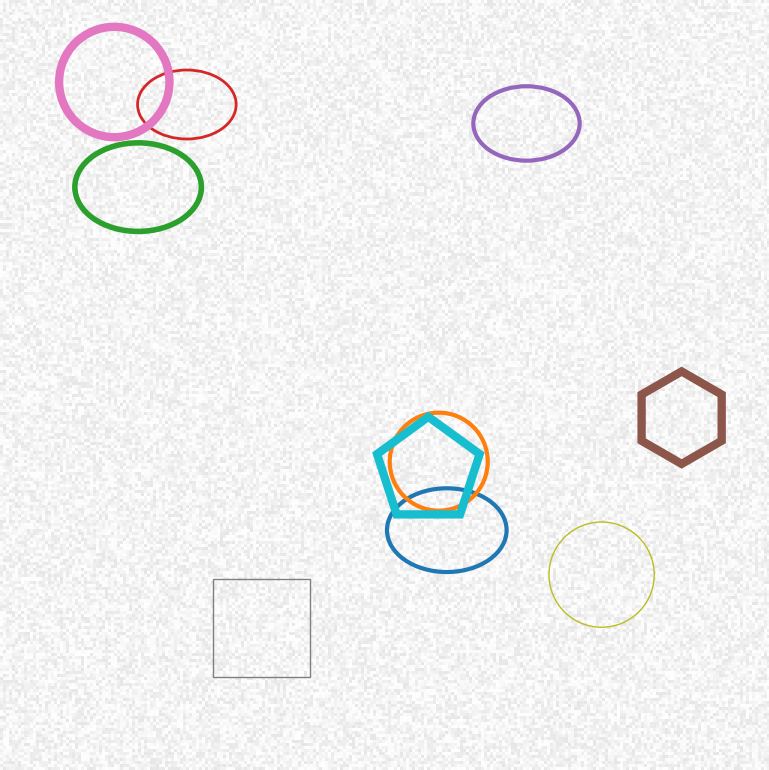[{"shape": "oval", "thickness": 1.5, "radius": 0.39, "center": [0.58, 0.311]}, {"shape": "circle", "thickness": 1.5, "radius": 0.32, "center": [0.57, 0.4]}, {"shape": "oval", "thickness": 2, "radius": 0.41, "center": [0.179, 0.757]}, {"shape": "oval", "thickness": 1, "radius": 0.32, "center": [0.243, 0.864]}, {"shape": "oval", "thickness": 1.5, "radius": 0.35, "center": [0.684, 0.84]}, {"shape": "hexagon", "thickness": 3, "radius": 0.3, "center": [0.885, 0.458]}, {"shape": "circle", "thickness": 3, "radius": 0.36, "center": [0.148, 0.894]}, {"shape": "square", "thickness": 0.5, "radius": 0.32, "center": [0.34, 0.184]}, {"shape": "circle", "thickness": 0.5, "radius": 0.34, "center": [0.781, 0.254]}, {"shape": "pentagon", "thickness": 3, "radius": 0.35, "center": [0.556, 0.389]}]